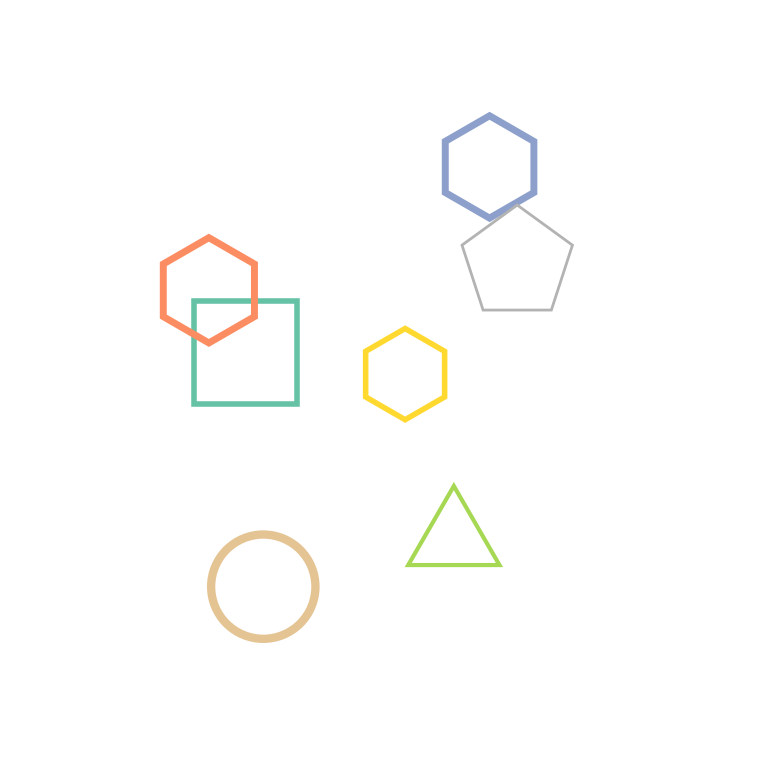[{"shape": "square", "thickness": 2, "radius": 0.33, "center": [0.319, 0.542]}, {"shape": "hexagon", "thickness": 2.5, "radius": 0.34, "center": [0.271, 0.623]}, {"shape": "hexagon", "thickness": 2.5, "radius": 0.33, "center": [0.636, 0.783]}, {"shape": "triangle", "thickness": 1.5, "radius": 0.34, "center": [0.589, 0.3]}, {"shape": "hexagon", "thickness": 2, "radius": 0.3, "center": [0.526, 0.514]}, {"shape": "circle", "thickness": 3, "radius": 0.34, "center": [0.342, 0.238]}, {"shape": "pentagon", "thickness": 1, "radius": 0.38, "center": [0.672, 0.658]}]